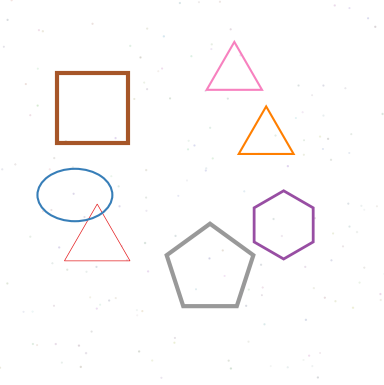[{"shape": "triangle", "thickness": 0.5, "radius": 0.49, "center": [0.253, 0.372]}, {"shape": "oval", "thickness": 1.5, "radius": 0.49, "center": [0.195, 0.493]}, {"shape": "hexagon", "thickness": 2, "radius": 0.44, "center": [0.737, 0.416]}, {"shape": "triangle", "thickness": 1.5, "radius": 0.41, "center": [0.691, 0.641]}, {"shape": "square", "thickness": 3, "radius": 0.46, "center": [0.24, 0.72]}, {"shape": "triangle", "thickness": 1.5, "radius": 0.41, "center": [0.609, 0.808]}, {"shape": "pentagon", "thickness": 3, "radius": 0.59, "center": [0.545, 0.301]}]